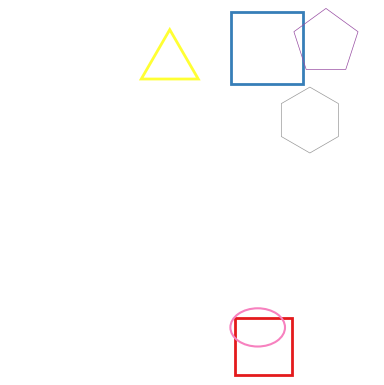[{"shape": "square", "thickness": 2, "radius": 0.37, "center": [0.684, 0.1]}, {"shape": "square", "thickness": 2, "radius": 0.46, "center": [0.694, 0.875]}, {"shape": "pentagon", "thickness": 0.5, "radius": 0.44, "center": [0.847, 0.891]}, {"shape": "triangle", "thickness": 2, "radius": 0.43, "center": [0.441, 0.838]}, {"shape": "oval", "thickness": 1.5, "radius": 0.35, "center": [0.669, 0.15]}, {"shape": "hexagon", "thickness": 0.5, "radius": 0.43, "center": [0.805, 0.688]}]